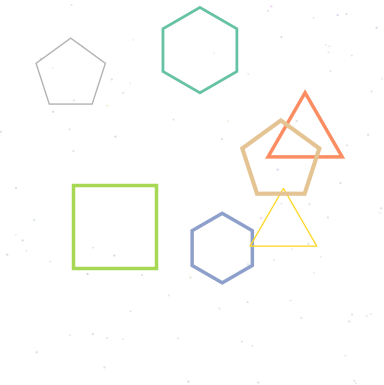[{"shape": "hexagon", "thickness": 2, "radius": 0.55, "center": [0.519, 0.87]}, {"shape": "triangle", "thickness": 2.5, "radius": 0.56, "center": [0.792, 0.648]}, {"shape": "hexagon", "thickness": 2.5, "radius": 0.45, "center": [0.577, 0.356]}, {"shape": "square", "thickness": 2.5, "radius": 0.54, "center": [0.298, 0.411]}, {"shape": "triangle", "thickness": 1, "radius": 0.5, "center": [0.736, 0.411]}, {"shape": "pentagon", "thickness": 3, "radius": 0.53, "center": [0.729, 0.582]}, {"shape": "pentagon", "thickness": 1, "radius": 0.47, "center": [0.184, 0.806]}]